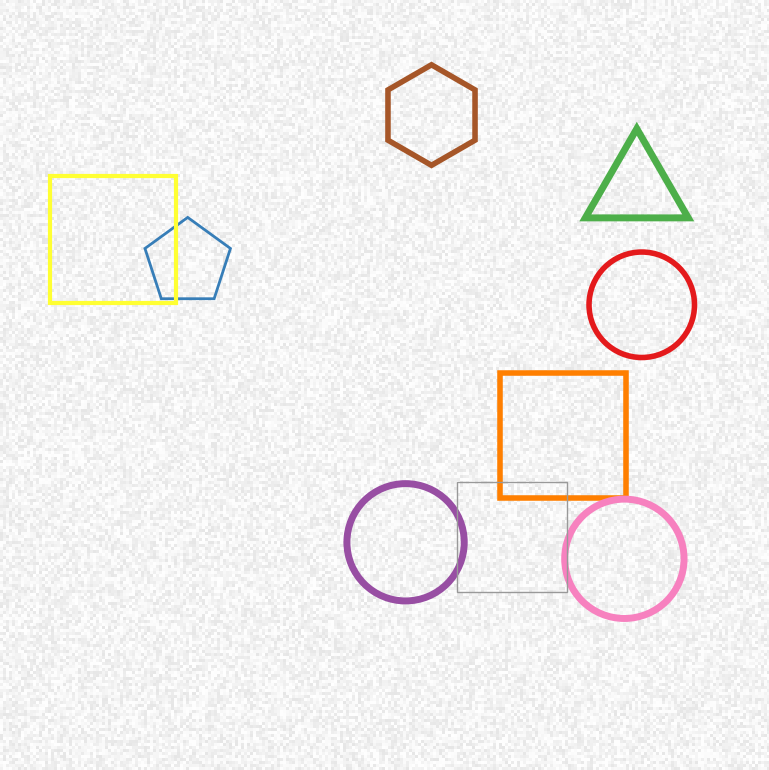[{"shape": "circle", "thickness": 2, "radius": 0.34, "center": [0.833, 0.604]}, {"shape": "pentagon", "thickness": 1, "radius": 0.29, "center": [0.244, 0.659]}, {"shape": "triangle", "thickness": 2.5, "radius": 0.39, "center": [0.827, 0.756]}, {"shape": "circle", "thickness": 2.5, "radius": 0.38, "center": [0.527, 0.296]}, {"shape": "square", "thickness": 2, "radius": 0.41, "center": [0.731, 0.435]}, {"shape": "square", "thickness": 1.5, "radius": 0.41, "center": [0.147, 0.689]}, {"shape": "hexagon", "thickness": 2, "radius": 0.33, "center": [0.56, 0.851]}, {"shape": "circle", "thickness": 2.5, "radius": 0.39, "center": [0.811, 0.274]}, {"shape": "square", "thickness": 0.5, "radius": 0.36, "center": [0.665, 0.303]}]